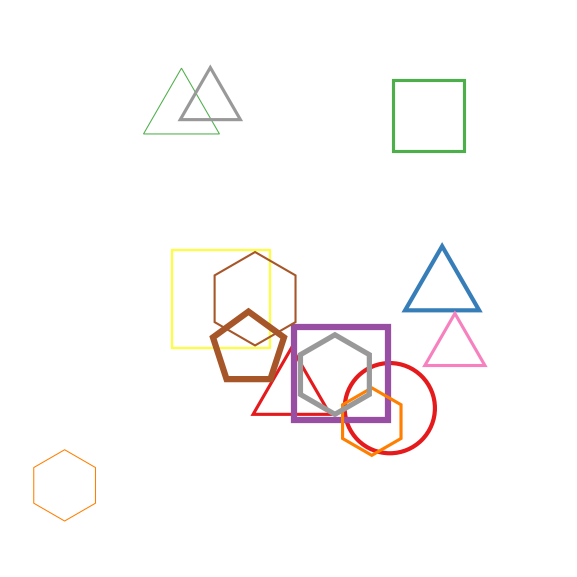[{"shape": "triangle", "thickness": 1.5, "radius": 0.38, "center": [0.505, 0.32]}, {"shape": "circle", "thickness": 2, "radius": 0.39, "center": [0.675, 0.292]}, {"shape": "triangle", "thickness": 2, "radius": 0.37, "center": [0.766, 0.499]}, {"shape": "triangle", "thickness": 0.5, "radius": 0.38, "center": [0.314, 0.805]}, {"shape": "square", "thickness": 1.5, "radius": 0.31, "center": [0.742, 0.799]}, {"shape": "square", "thickness": 3, "radius": 0.41, "center": [0.59, 0.352]}, {"shape": "hexagon", "thickness": 1.5, "radius": 0.29, "center": [0.644, 0.269]}, {"shape": "hexagon", "thickness": 0.5, "radius": 0.31, "center": [0.112, 0.159]}, {"shape": "square", "thickness": 1, "radius": 0.42, "center": [0.382, 0.481]}, {"shape": "pentagon", "thickness": 3, "radius": 0.32, "center": [0.43, 0.395]}, {"shape": "hexagon", "thickness": 1, "radius": 0.4, "center": [0.442, 0.482]}, {"shape": "triangle", "thickness": 1.5, "radius": 0.3, "center": [0.788, 0.396]}, {"shape": "triangle", "thickness": 1.5, "radius": 0.3, "center": [0.364, 0.822]}, {"shape": "hexagon", "thickness": 2.5, "radius": 0.34, "center": [0.58, 0.351]}]